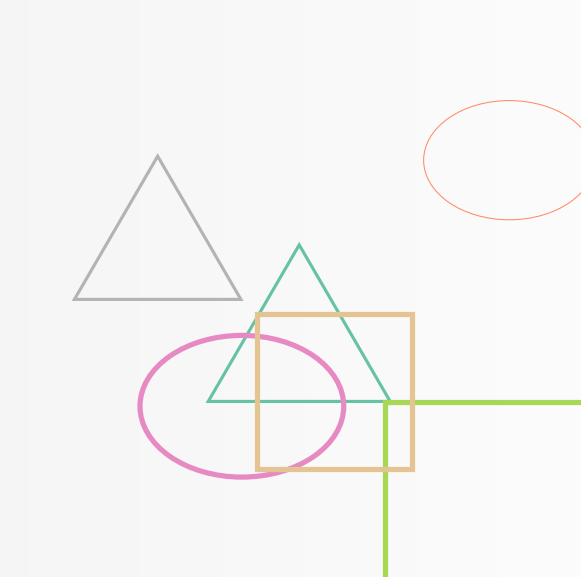[{"shape": "triangle", "thickness": 1.5, "radius": 0.9, "center": [0.515, 0.394]}, {"shape": "oval", "thickness": 0.5, "radius": 0.74, "center": [0.876, 0.722]}, {"shape": "oval", "thickness": 2.5, "radius": 0.88, "center": [0.416, 0.296]}, {"shape": "square", "thickness": 2.5, "radius": 0.91, "center": [0.845, 0.121]}, {"shape": "square", "thickness": 2.5, "radius": 0.67, "center": [0.576, 0.321]}, {"shape": "triangle", "thickness": 1.5, "radius": 0.83, "center": [0.271, 0.563]}]